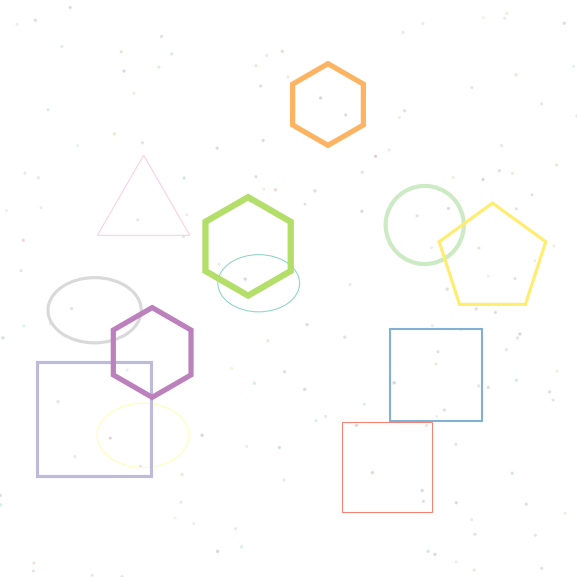[{"shape": "oval", "thickness": 0.5, "radius": 0.35, "center": [0.448, 0.509]}, {"shape": "oval", "thickness": 0.5, "radius": 0.4, "center": [0.248, 0.245]}, {"shape": "square", "thickness": 1.5, "radius": 0.49, "center": [0.163, 0.273]}, {"shape": "square", "thickness": 0.5, "radius": 0.39, "center": [0.67, 0.191]}, {"shape": "square", "thickness": 1, "radius": 0.4, "center": [0.755, 0.35]}, {"shape": "hexagon", "thickness": 2.5, "radius": 0.35, "center": [0.568, 0.818]}, {"shape": "hexagon", "thickness": 3, "radius": 0.43, "center": [0.43, 0.572]}, {"shape": "triangle", "thickness": 0.5, "radius": 0.46, "center": [0.249, 0.638]}, {"shape": "oval", "thickness": 1.5, "radius": 0.4, "center": [0.164, 0.462]}, {"shape": "hexagon", "thickness": 2.5, "radius": 0.39, "center": [0.264, 0.389]}, {"shape": "circle", "thickness": 2, "radius": 0.34, "center": [0.735, 0.61]}, {"shape": "pentagon", "thickness": 1.5, "radius": 0.49, "center": [0.853, 0.551]}]